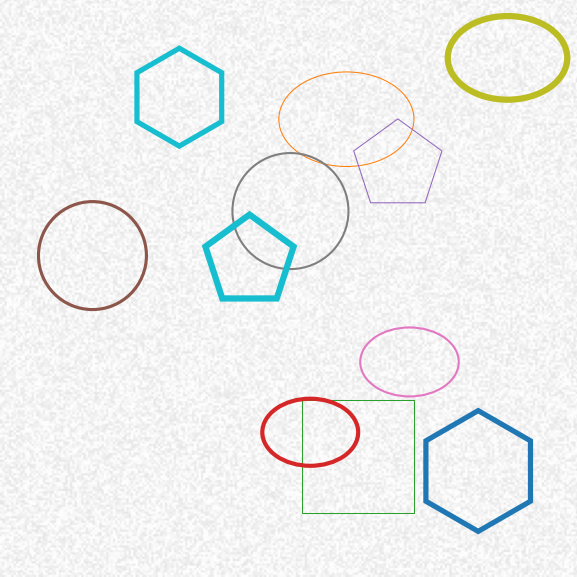[{"shape": "hexagon", "thickness": 2.5, "radius": 0.52, "center": [0.828, 0.184]}, {"shape": "oval", "thickness": 0.5, "radius": 0.58, "center": [0.6, 0.793]}, {"shape": "square", "thickness": 0.5, "radius": 0.49, "center": [0.62, 0.208]}, {"shape": "oval", "thickness": 2, "radius": 0.42, "center": [0.537, 0.251]}, {"shape": "pentagon", "thickness": 0.5, "radius": 0.4, "center": [0.689, 0.713]}, {"shape": "circle", "thickness": 1.5, "radius": 0.47, "center": [0.16, 0.557]}, {"shape": "oval", "thickness": 1, "radius": 0.43, "center": [0.709, 0.372]}, {"shape": "circle", "thickness": 1, "radius": 0.5, "center": [0.503, 0.634]}, {"shape": "oval", "thickness": 3, "radius": 0.52, "center": [0.879, 0.899]}, {"shape": "hexagon", "thickness": 2.5, "radius": 0.42, "center": [0.311, 0.831]}, {"shape": "pentagon", "thickness": 3, "radius": 0.4, "center": [0.432, 0.547]}]